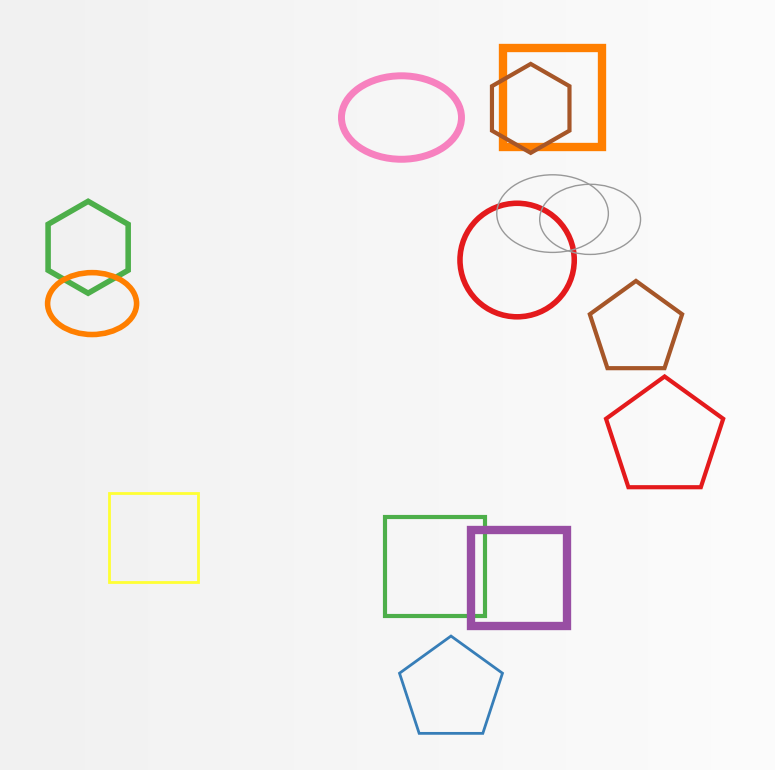[{"shape": "pentagon", "thickness": 1.5, "radius": 0.4, "center": [0.858, 0.432]}, {"shape": "circle", "thickness": 2, "radius": 0.37, "center": [0.667, 0.662]}, {"shape": "pentagon", "thickness": 1, "radius": 0.35, "center": [0.582, 0.104]}, {"shape": "square", "thickness": 1.5, "radius": 0.32, "center": [0.561, 0.264]}, {"shape": "hexagon", "thickness": 2, "radius": 0.3, "center": [0.114, 0.679]}, {"shape": "square", "thickness": 3, "radius": 0.31, "center": [0.67, 0.249]}, {"shape": "square", "thickness": 3, "radius": 0.32, "center": [0.713, 0.873]}, {"shape": "oval", "thickness": 2, "radius": 0.29, "center": [0.119, 0.606]}, {"shape": "square", "thickness": 1, "radius": 0.29, "center": [0.198, 0.302]}, {"shape": "pentagon", "thickness": 1.5, "radius": 0.31, "center": [0.821, 0.573]}, {"shape": "hexagon", "thickness": 1.5, "radius": 0.29, "center": [0.685, 0.859]}, {"shape": "oval", "thickness": 2.5, "radius": 0.39, "center": [0.518, 0.847]}, {"shape": "oval", "thickness": 0.5, "radius": 0.36, "center": [0.713, 0.723]}, {"shape": "oval", "thickness": 0.5, "radius": 0.33, "center": [0.761, 0.715]}]